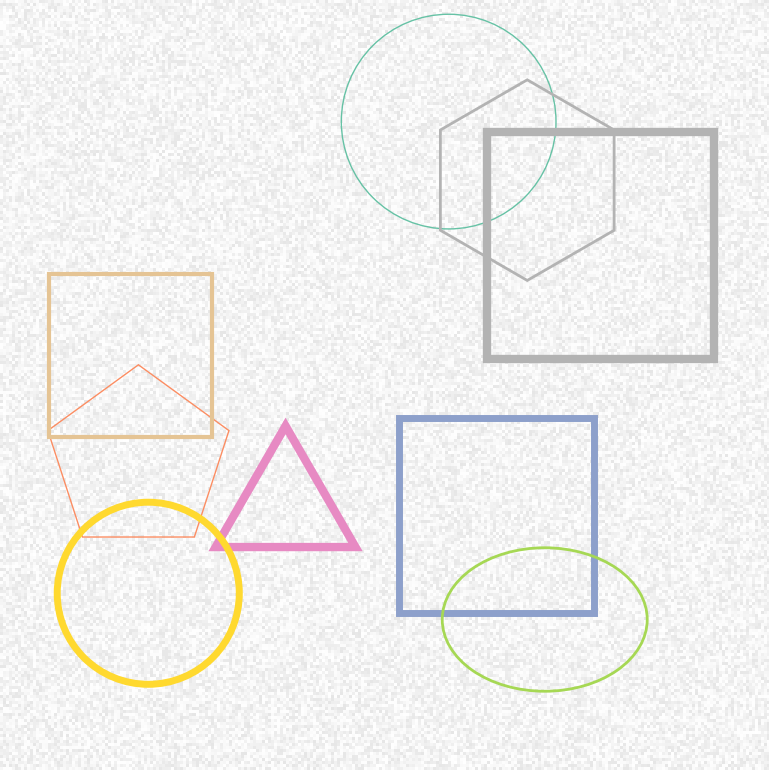[{"shape": "circle", "thickness": 0.5, "radius": 0.7, "center": [0.583, 0.842]}, {"shape": "pentagon", "thickness": 0.5, "radius": 0.62, "center": [0.18, 0.403]}, {"shape": "square", "thickness": 2.5, "radius": 0.63, "center": [0.645, 0.33]}, {"shape": "triangle", "thickness": 3, "radius": 0.52, "center": [0.371, 0.342]}, {"shape": "oval", "thickness": 1, "radius": 0.67, "center": [0.707, 0.195]}, {"shape": "circle", "thickness": 2.5, "radius": 0.59, "center": [0.193, 0.23]}, {"shape": "square", "thickness": 1.5, "radius": 0.53, "center": [0.17, 0.538]}, {"shape": "square", "thickness": 3, "radius": 0.74, "center": [0.78, 0.681]}, {"shape": "hexagon", "thickness": 1, "radius": 0.65, "center": [0.685, 0.766]}]